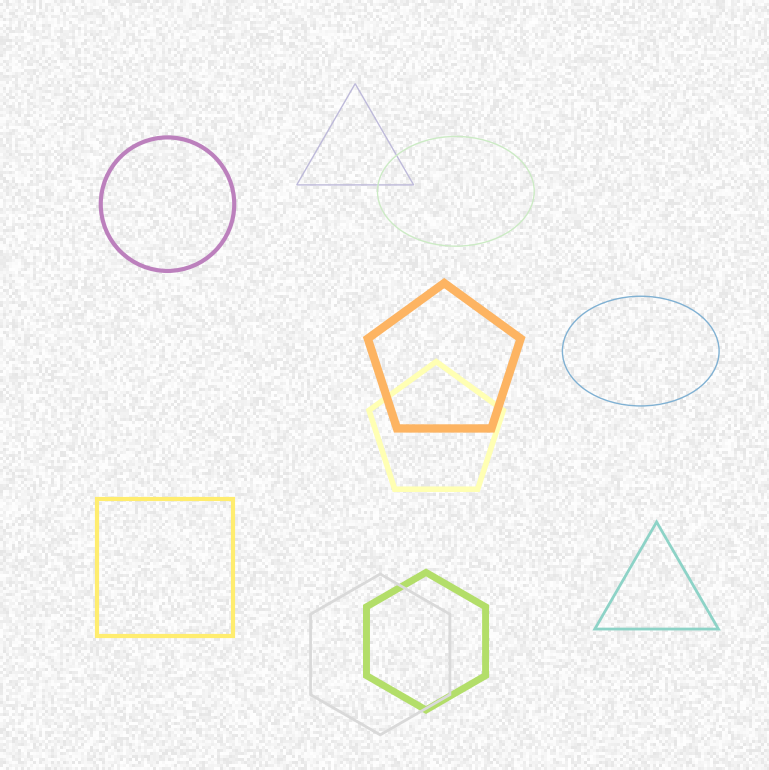[{"shape": "triangle", "thickness": 1, "radius": 0.46, "center": [0.853, 0.229]}, {"shape": "pentagon", "thickness": 2, "radius": 0.46, "center": [0.566, 0.439]}, {"shape": "triangle", "thickness": 0.5, "radius": 0.44, "center": [0.461, 0.804]}, {"shape": "oval", "thickness": 0.5, "radius": 0.51, "center": [0.832, 0.544]}, {"shape": "pentagon", "thickness": 3, "radius": 0.52, "center": [0.577, 0.528]}, {"shape": "hexagon", "thickness": 2.5, "radius": 0.45, "center": [0.553, 0.167]}, {"shape": "hexagon", "thickness": 1, "radius": 0.52, "center": [0.494, 0.15]}, {"shape": "circle", "thickness": 1.5, "radius": 0.43, "center": [0.218, 0.735]}, {"shape": "oval", "thickness": 0.5, "radius": 0.51, "center": [0.592, 0.752]}, {"shape": "square", "thickness": 1.5, "radius": 0.44, "center": [0.214, 0.263]}]